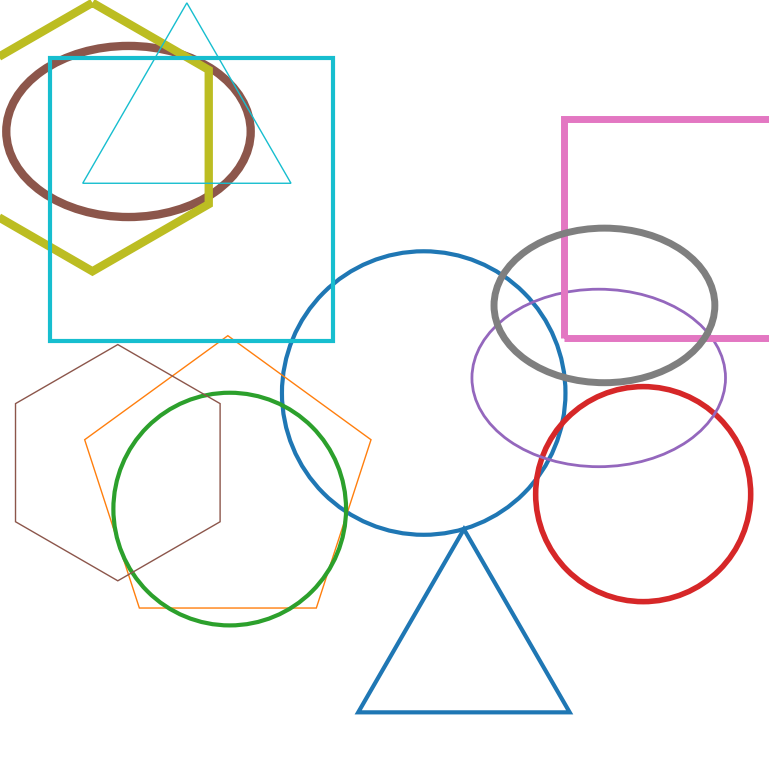[{"shape": "triangle", "thickness": 1.5, "radius": 0.79, "center": [0.603, 0.154]}, {"shape": "circle", "thickness": 1.5, "radius": 0.92, "center": [0.55, 0.49]}, {"shape": "pentagon", "thickness": 0.5, "radius": 0.98, "center": [0.296, 0.369]}, {"shape": "circle", "thickness": 1.5, "radius": 0.76, "center": [0.298, 0.339]}, {"shape": "circle", "thickness": 2, "radius": 0.7, "center": [0.835, 0.358]}, {"shape": "oval", "thickness": 1, "radius": 0.82, "center": [0.778, 0.509]}, {"shape": "oval", "thickness": 3, "radius": 0.79, "center": [0.167, 0.829]}, {"shape": "hexagon", "thickness": 0.5, "radius": 0.77, "center": [0.153, 0.399]}, {"shape": "square", "thickness": 2.5, "radius": 0.71, "center": [0.875, 0.704]}, {"shape": "oval", "thickness": 2.5, "radius": 0.72, "center": [0.785, 0.603]}, {"shape": "hexagon", "thickness": 3, "radius": 0.87, "center": [0.12, 0.822]}, {"shape": "triangle", "thickness": 0.5, "radius": 0.78, "center": [0.243, 0.84]}, {"shape": "square", "thickness": 1.5, "radius": 0.92, "center": [0.248, 0.74]}]